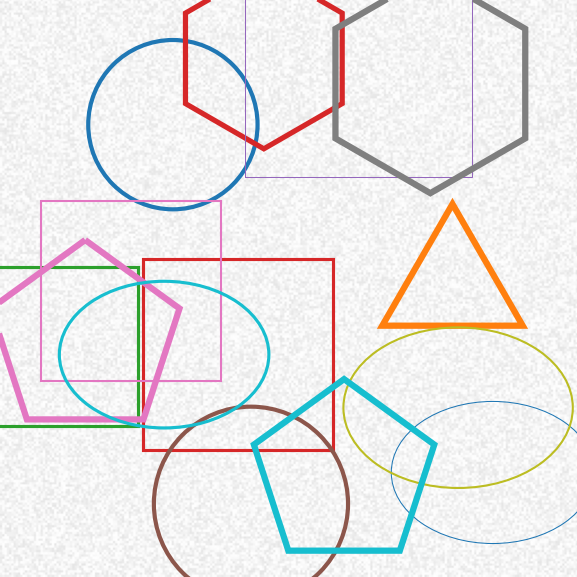[{"shape": "circle", "thickness": 2, "radius": 0.73, "center": [0.299, 0.783]}, {"shape": "oval", "thickness": 0.5, "radius": 0.88, "center": [0.853, 0.181]}, {"shape": "triangle", "thickness": 3, "radius": 0.7, "center": [0.784, 0.505]}, {"shape": "square", "thickness": 1.5, "radius": 0.69, "center": [0.101, 0.398]}, {"shape": "square", "thickness": 1.5, "radius": 0.82, "center": [0.412, 0.386]}, {"shape": "hexagon", "thickness": 2.5, "radius": 0.78, "center": [0.457, 0.898]}, {"shape": "square", "thickness": 0.5, "radius": 0.99, "center": [0.621, 0.889]}, {"shape": "circle", "thickness": 2, "radius": 0.84, "center": [0.435, 0.127]}, {"shape": "square", "thickness": 1, "radius": 0.78, "center": [0.226, 0.496]}, {"shape": "pentagon", "thickness": 3, "radius": 0.86, "center": [0.147, 0.412]}, {"shape": "hexagon", "thickness": 3, "radius": 0.95, "center": [0.745, 0.854]}, {"shape": "oval", "thickness": 1, "radius": 0.99, "center": [0.793, 0.293]}, {"shape": "oval", "thickness": 1.5, "radius": 0.91, "center": [0.284, 0.385]}, {"shape": "pentagon", "thickness": 3, "radius": 0.82, "center": [0.596, 0.178]}]